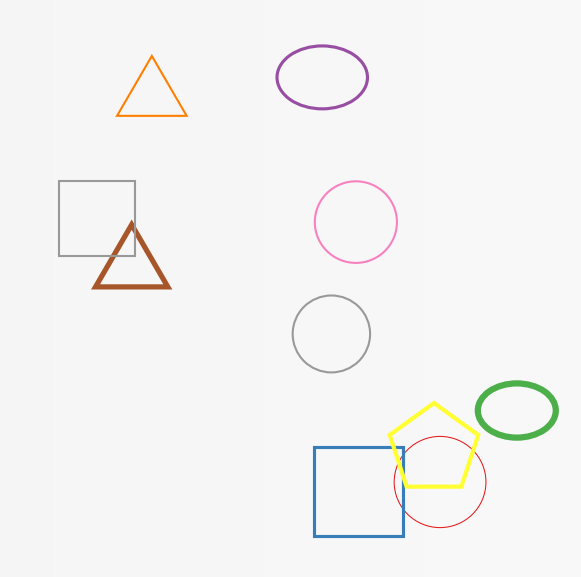[{"shape": "circle", "thickness": 0.5, "radius": 0.39, "center": [0.757, 0.164]}, {"shape": "square", "thickness": 1.5, "radius": 0.39, "center": [0.617, 0.147]}, {"shape": "oval", "thickness": 3, "radius": 0.34, "center": [0.889, 0.288]}, {"shape": "oval", "thickness": 1.5, "radius": 0.39, "center": [0.554, 0.865]}, {"shape": "triangle", "thickness": 1, "radius": 0.35, "center": [0.261, 0.833]}, {"shape": "pentagon", "thickness": 2, "radius": 0.4, "center": [0.747, 0.221]}, {"shape": "triangle", "thickness": 2.5, "radius": 0.36, "center": [0.227, 0.538]}, {"shape": "circle", "thickness": 1, "radius": 0.35, "center": [0.612, 0.615]}, {"shape": "square", "thickness": 1, "radius": 0.32, "center": [0.167, 0.621]}, {"shape": "circle", "thickness": 1, "radius": 0.33, "center": [0.57, 0.421]}]